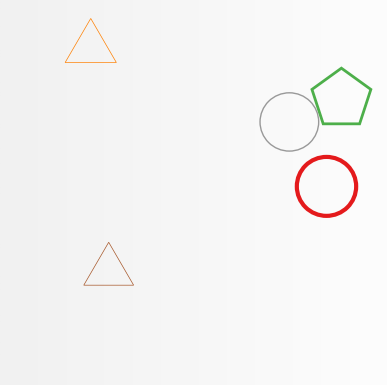[{"shape": "circle", "thickness": 3, "radius": 0.38, "center": [0.843, 0.516]}, {"shape": "pentagon", "thickness": 2, "radius": 0.4, "center": [0.881, 0.743]}, {"shape": "triangle", "thickness": 0.5, "radius": 0.38, "center": [0.234, 0.876]}, {"shape": "triangle", "thickness": 0.5, "radius": 0.37, "center": [0.28, 0.296]}, {"shape": "circle", "thickness": 1, "radius": 0.38, "center": [0.747, 0.683]}]